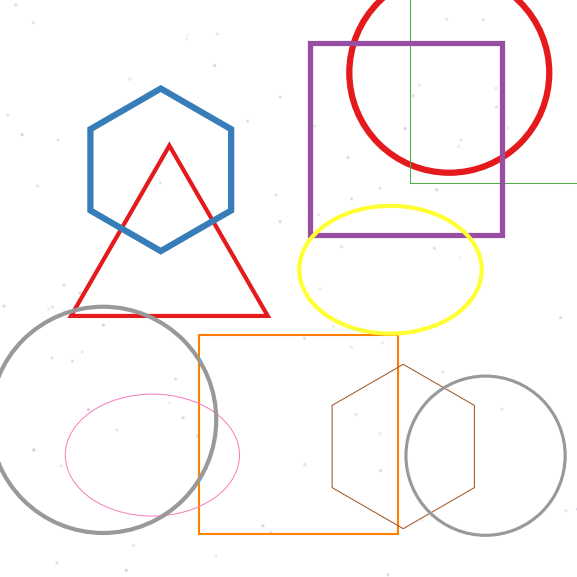[{"shape": "triangle", "thickness": 2, "radius": 0.98, "center": [0.293, 0.55]}, {"shape": "circle", "thickness": 3, "radius": 0.87, "center": [0.778, 0.873]}, {"shape": "hexagon", "thickness": 3, "radius": 0.7, "center": [0.278, 0.705]}, {"shape": "square", "thickness": 0.5, "radius": 0.85, "center": [0.881, 0.852]}, {"shape": "square", "thickness": 2.5, "radius": 0.83, "center": [0.703, 0.759]}, {"shape": "square", "thickness": 1, "radius": 0.86, "center": [0.516, 0.247]}, {"shape": "oval", "thickness": 2, "radius": 0.79, "center": [0.676, 0.532]}, {"shape": "hexagon", "thickness": 0.5, "radius": 0.71, "center": [0.698, 0.226]}, {"shape": "oval", "thickness": 0.5, "radius": 0.75, "center": [0.264, 0.211]}, {"shape": "circle", "thickness": 1.5, "radius": 0.69, "center": [0.841, 0.21]}, {"shape": "circle", "thickness": 2, "radius": 0.98, "center": [0.179, 0.272]}]